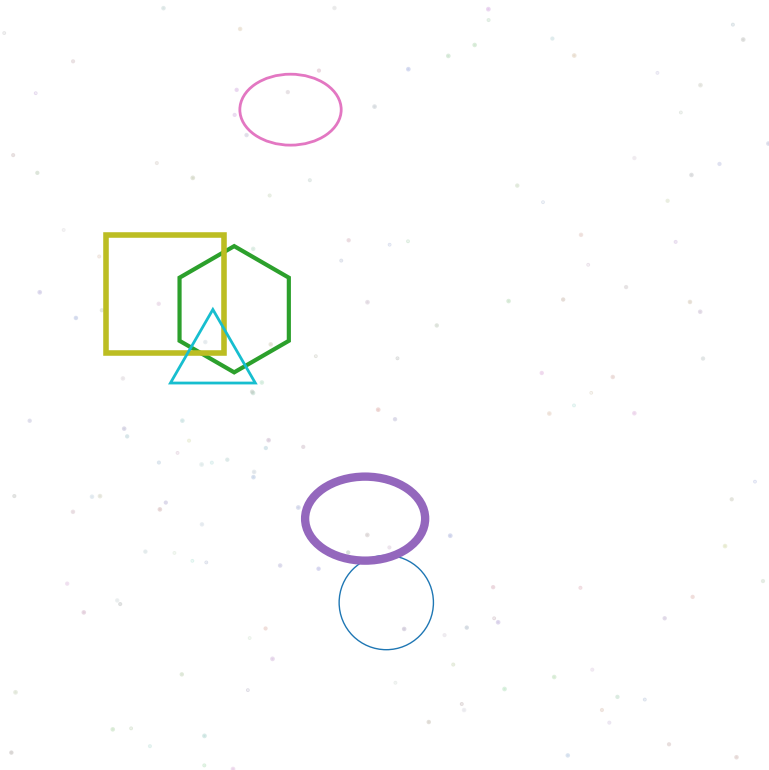[{"shape": "circle", "thickness": 0.5, "radius": 0.31, "center": [0.502, 0.217]}, {"shape": "hexagon", "thickness": 1.5, "radius": 0.41, "center": [0.304, 0.598]}, {"shape": "oval", "thickness": 3, "radius": 0.39, "center": [0.474, 0.326]}, {"shape": "oval", "thickness": 1, "radius": 0.33, "center": [0.377, 0.858]}, {"shape": "square", "thickness": 2, "radius": 0.38, "center": [0.214, 0.618]}, {"shape": "triangle", "thickness": 1, "radius": 0.32, "center": [0.276, 0.534]}]